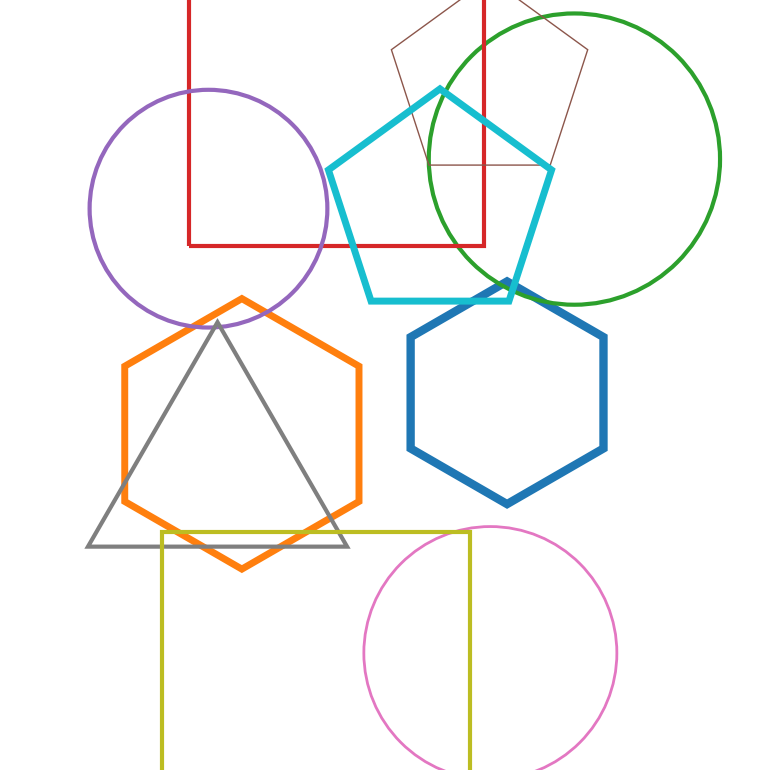[{"shape": "hexagon", "thickness": 3, "radius": 0.72, "center": [0.659, 0.49]}, {"shape": "hexagon", "thickness": 2.5, "radius": 0.88, "center": [0.314, 0.437]}, {"shape": "circle", "thickness": 1.5, "radius": 0.95, "center": [0.746, 0.793]}, {"shape": "square", "thickness": 1.5, "radius": 0.96, "center": [0.437, 0.873]}, {"shape": "circle", "thickness": 1.5, "radius": 0.77, "center": [0.271, 0.729]}, {"shape": "pentagon", "thickness": 0.5, "radius": 0.67, "center": [0.636, 0.894]}, {"shape": "circle", "thickness": 1, "radius": 0.82, "center": [0.637, 0.152]}, {"shape": "triangle", "thickness": 1.5, "radius": 0.97, "center": [0.282, 0.387]}, {"shape": "square", "thickness": 1.5, "radius": 1.0, "center": [0.411, 0.11]}, {"shape": "pentagon", "thickness": 2.5, "radius": 0.76, "center": [0.571, 0.732]}]